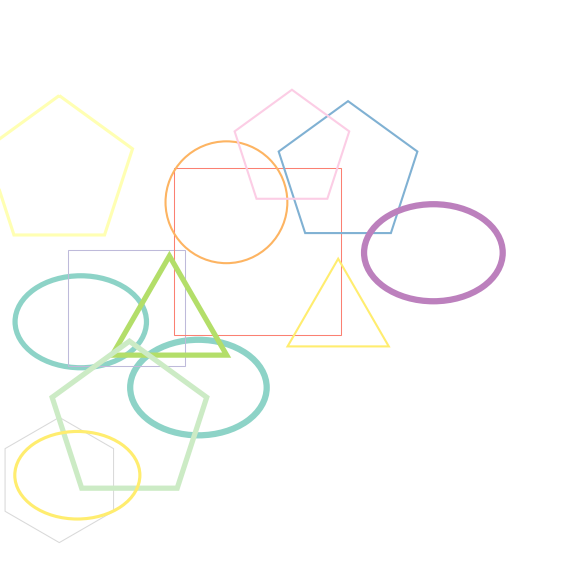[{"shape": "oval", "thickness": 2.5, "radius": 0.57, "center": [0.14, 0.442]}, {"shape": "oval", "thickness": 3, "radius": 0.59, "center": [0.344, 0.328]}, {"shape": "pentagon", "thickness": 1.5, "radius": 0.67, "center": [0.103, 0.7]}, {"shape": "square", "thickness": 0.5, "radius": 0.5, "center": [0.219, 0.466]}, {"shape": "square", "thickness": 0.5, "radius": 0.73, "center": [0.446, 0.564]}, {"shape": "pentagon", "thickness": 1, "radius": 0.63, "center": [0.603, 0.698]}, {"shape": "circle", "thickness": 1, "radius": 0.53, "center": [0.392, 0.649]}, {"shape": "triangle", "thickness": 2.5, "radius": 0.57, "center": [0.293, 0.441]}, {"shape": "pentagon", "thickness": 1, "radius": 0.52, "center": [0.506, 0.739]}, {"shape": "hexagon", "thickness": 0.5, "radius": 0.54, "center": [0.103, 0.168]}, {"shape": "oval", "thickness": 3, "radius": 0.6, "center": [0.75, 0.562]}, {"shape": "pentagon", "thickness": 2.5, "radius": 0.7, "center": [0.224, 0.268]}, {"shape": "oval", "thickness": 1.5, "radius": 0.54, "center": [0.134, 0.176]}, {"shape": "triangle", "thickness": 1, "radius": 0.51, "center": [0.586, 0.45]}]